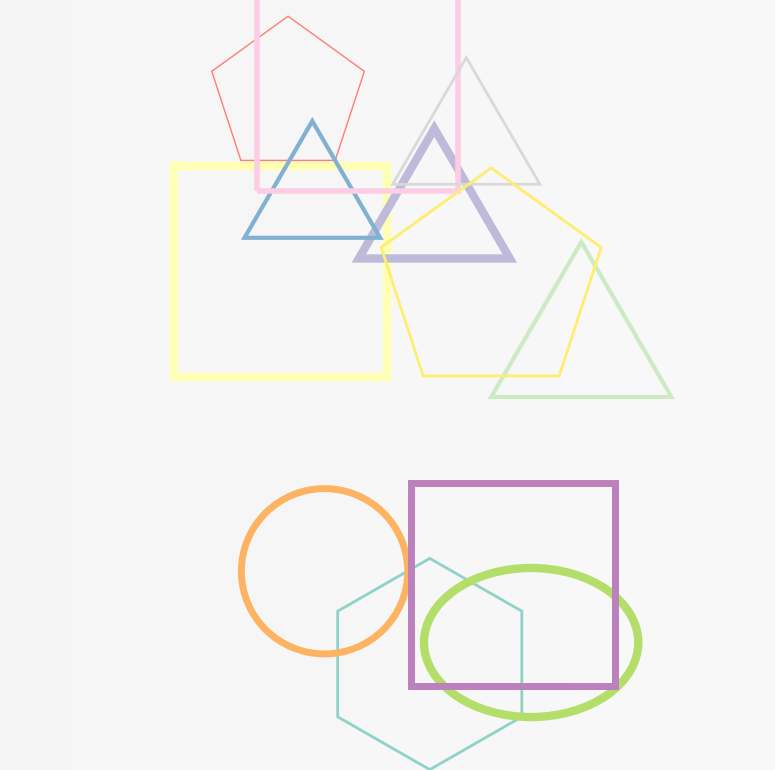[{"shape": "hexagon", "thickness": 1, "radius": 0.69, "center": [0.555, 0.138]}, {"shape": "square", "thickness": 3, "radius": 0.69, "center": [0.362, 0.648]}, {"shape": "triangle", "thickness": 3, "radius": 0.56, "center": [0.56, 0.721]}, {"shape": "pentagon", "thickness": 0.5, "radius": 0.52, "center": [0.372, 0.875]}, {"shape": "triangle", "thickness": 1.5, "radius": 0.51, "center": [0.403, 0.742]}, {"shape": "circle", "thickness": 2.5, "radius": 0.54, "center": [0.419, 0.258]}, {"shape": "oval", "thickness": 3, "radius": 0.69, "center": [0.685, 0.166]}, {"shape": "square", "thickness": 2, "radius": 0.65, "center": [0.461, 0.881]}, {"shape": "triangle", "thickness": 1, "radius": 0.55, "center": [0.602, 0.816]}, {"shape": "square", "thickness": 2.5, "radius": 0.66, "center": [0.662, 0.241]}, {"shape": "triangle", "thickness": 1.5, "radius": 0.67, "center": [0.75, 0.552]}, {"shape": "pentagon", "thickness": 1, "radius": 0.75, "center": [0.634, 0.633]}]